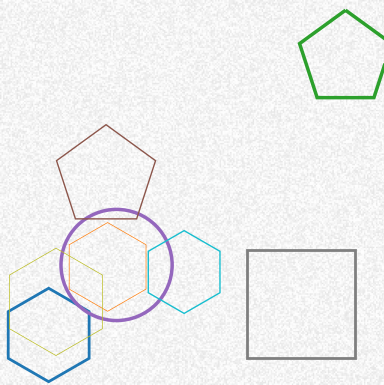[{"shape": "hexagon", "thickness": 2, "radius": 0.61, "center": [0.126, 0.13]}, {"shape": "hexagon", "thickness": 0.5, "radius": 0.58, "center": [0.28, 0.307]}, {"shape": "pentagon", "thickness": 2.5, "radius": 0.63, "center": [0.897, 0.848]}, {"shape": "circle", "thickness": 2.5, "radius": 0.72, "center": [0.303, 0.312]}, {"shape": "pentagon", "thickness": 1, "radius": 0.68, "center": [0.275, 0.541]}, {"shape": "square", "thickness": 2, "radius": 0.7, "center": [0.782, 0.211]}, {"shape": "hexagon", "thickness": 0.5, "radius": 0.7, "center": [0.145, 0.216]}, {"shape": "hexagon", "thickness": 1, "radius": 0.54, "center": [0.478, 0.293]}]